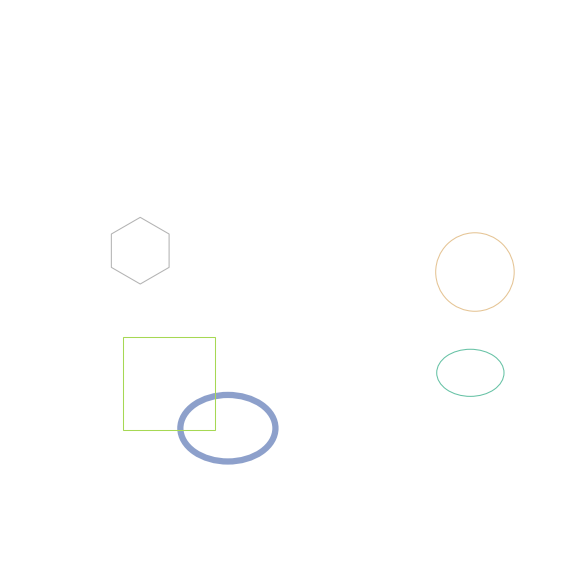[{"shape": "oval", "thickness": 0.5, "radius": 0.29, "center": [0.814, 0.354]}, {"shape": "oval", "thickness": 3, "radius": 0.41, "center": [0.395, 0.258]}, {"shape": "square", "thickness": 0.5, "radius": 0.4, "center": [0.292, 0.335]}, {"shape": "circle", "thickness": 0.5, "radius": 0.34, "center": [0.822, 0.528]}, {"shape": "hexagon", "thickness": 0.5, "radius": 0.29, "center": [0.243, 0.565]}]